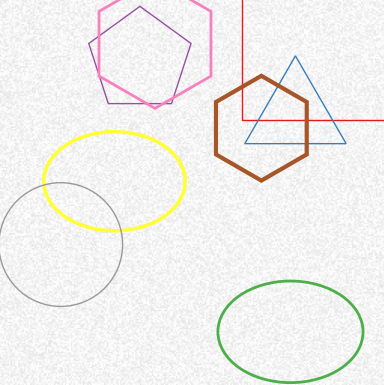[{"shape": "square", "thickness": 1, "radius": 0.93, "center": [0.814, 0.875]}, {"shape": "triangle", "thickness": 1, "radius": 0.76, "center": [0.767, 0.703]}, {"shape": "oval", "thickness": 2, "radius": 0.94, "center": [0.754, 0.138]}, {"shape": "pentagon", "thickness": 1, "radius": 0.7, "center": [0.363, 0.844]}, {"shape": "oval", "thickness": 2.5, "radius": 0.92, "center": [0.297, 0.529]}, {"shape": "hexagon", "thickness": 3, "radius": 0.68, "center": [0.679, 0.667]}, {"shape": "hexagon", "thickness": 2, "radius": 0.84, "center": [0.403, 0.886]}, {"shape": "circle", "thickness": 1, "radius": 0.8, "center": [0.158, 0.365]}]